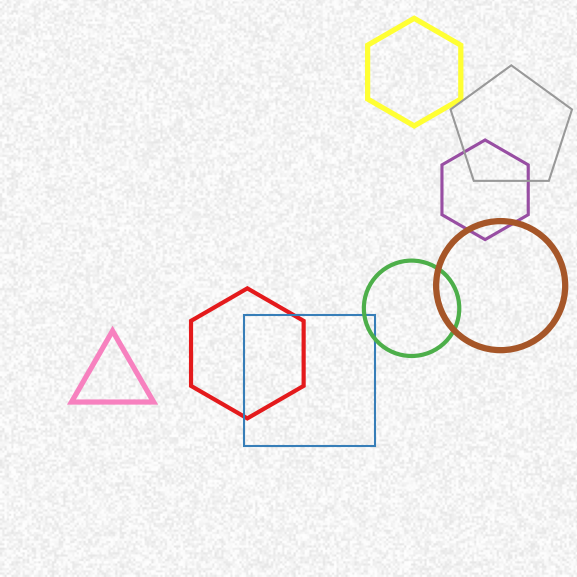[{"shape": "hexagon", "thickness": 2, "radius": 0.56, "center": [0.428, 0.387]}, {"shape": "square", "thickness": 1, "radius": 0.57, "center": [0.536, 0.341]}, {"shape": "circle", "thickness": 2, "radius": 0.41, "center": [0.713, 0.465]}, {"shape": "hexagon", "thickness": 1.5, "radius": 0.43, "center": [0.84, 0.67]}, {"shape": "hexagon", "thickness": 2.5, "radius": 0.47, "center": [0.717, 0.874]}, {"shape": "circle", "thickness": 3, "radius": 0.56, "center": [0.867, 0.505]}, {"shape": "triangle", "thickness": 2.5, "radius": 0.41, "center": [0.195, 0.344]}, {"shape": "pentagon", "thickness": 1, "radius": 0.55, "center": [0.885, 0.775]}]